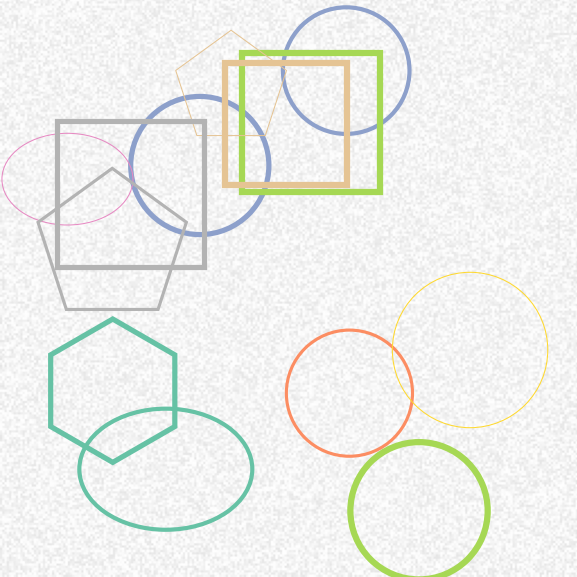[{"shape": "hexagon", "thickness": 2.5, "radius": 0.62, "center": [0.195, 0.323]}, {"shape": "oval", "thickness": 2, "radius": 0.75, "center": [0.287, 0.187]}, {"shape": "circle", "thickness": 1.5, "radius": 0.55, "center": [0.605, 0.318]}, {"shape": "circle", "thickness": 2, "radius": 0.55, "center": [0.599, 0.877]}, {"shape": "circle", "thickness": 2.5, "radius": 0.6, "center": [0.346, 0.713]}, {"shape": "oval", "thickness": 0.5, "radius": 0.57, "center": [0.117, 0.689]}, {"shape": "circle", "thickness": 3, "radius": 0.59, "center": [0.726, 0.115]}, {"shape": "square", "thickness": 3, "radius": 0.6, "center": [0.539, 0.787]}, {"shape": "circle", "thickness": 0.5, "radius": 0.67, "center": [0.814, 0.393]}, {"shape": "square", "thickness": 3, "radius": 0.53, "center": [0.495, 0.785]}, {"shape": "pentagon", "thickness": 0.5, "radius": 0.5, "center": [0.4, 0.846]}, {"shape": "square", "thickness": 2.5, "radius": 0.64, "center": [0.226, 0.663]}, {"shape": "pentagon", "thickness": 1.5, "radius": 0.68, "center": [0.194, 0.573]}]